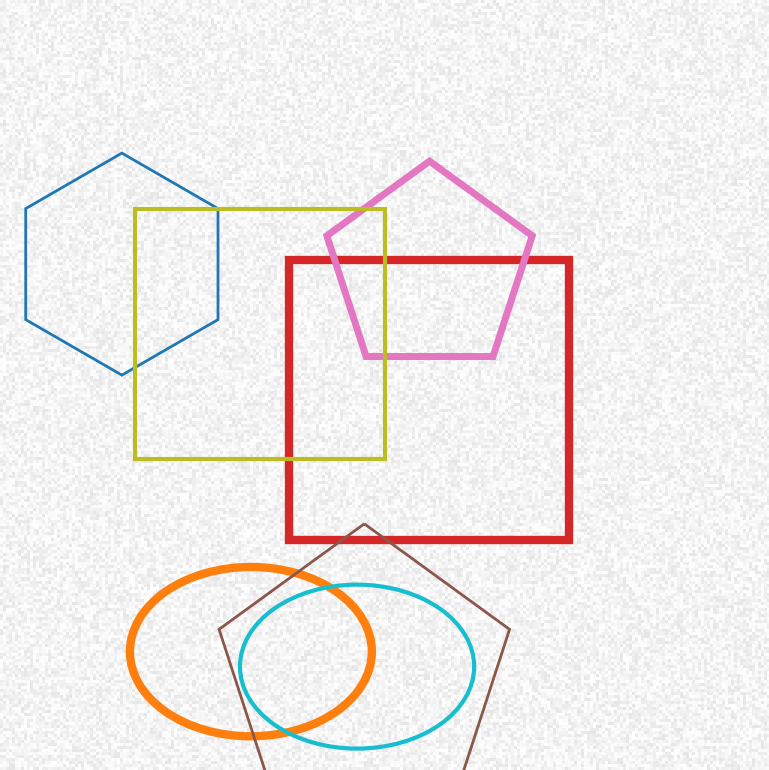[{"shape": "hexagon", "thickness": 1, "radius": 0.72, "center": [0.158, 0.657]}, {"shape": "oval", "thickness": 3, "radius": 0.79, "center": [0.326, 0.154]}, {"shape": "square", "thickness": 3, "radius": 0.91, "center": [0.557, 0.48]}, {"shape": "pentagon", "thickness": 1, "radius": 0.99, "center": [0.473, 0.121]}, {"shape": "pentagon", "thickness": 2.5, "radius": 0.7, "center": [0.558, 0.65]}, {"shape": "square", "thickness": 1.5, "radius": 0.81, "center": [0.337, 0.566]}, {"shape": "oval", "thickness": 1.5, "radius": 0.76, "center": [0.464, 0.134]}]